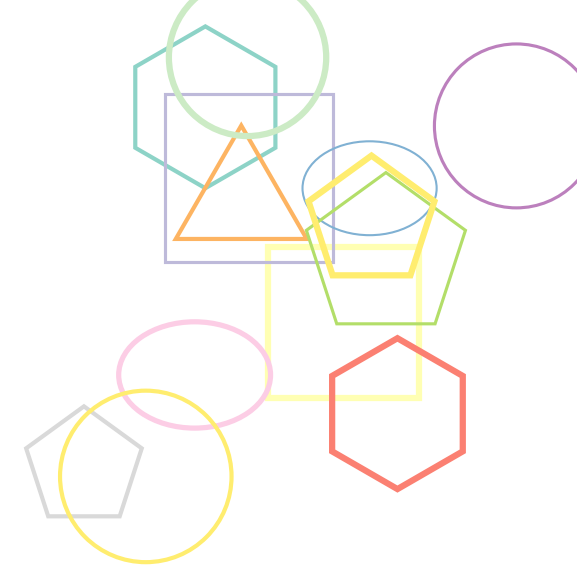[{"shape": "hexagon", "thickness": 2, "radius": 0.7, "center": [0.356, 0.813]}, {"shape": "square", "thickness": 3, "radius": 0.65, "center": [0.595, 0.441]}, {"shape": "square", "thickness": 1.5, "radius": 0.73, "center": [0.431, 0.691]}, {"shape": "hexagon", "thickness": 3, "radius": 0.65, "center": [0.688, 0.283]}, {"shape": "oval", "thickness": 1, "radius": 0.58, "center": [0.64, 0.673]}, {"shape": "triangle", "thickness": 2, "radius": 0.65, "center": [0.418, 0.651]}, {"shape": "pentagon", "thickness": 1.5, "radius": 0.72, "center": [0.668, 0.556]}, {"shape": "oval", "thickness": 2.5, "radius": 0.66, "center": [0.337, 0.35]}, {"shape": "pentagon", "thickness": 2, "radius": 0.53, "center": [0.145, 0.19]}, {"shape": "circle", "thickness": 1.5, "radius": 0.71, "center": [0.894, 0.781]}, {"shape": "circle", "thickness": 3, "radius": 0.68, "center": [0.429, 0.9]}, {"shape": "pentagon", "thickness": 3, "radius": 0.57, "center": [0.643, 0.615]}, {"shape": "circle", "thickness": 2, "radius": 0.74, "center": [0.252, 0.174]}]